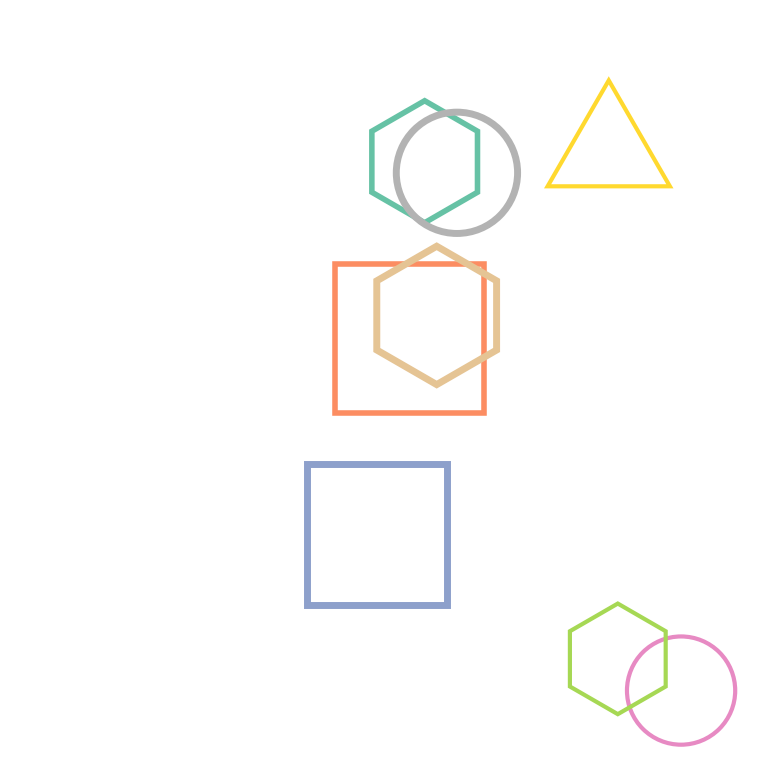[{"shape": "hexagon", "thickness": 2, "radius": 0.4, "center": [0.552, 0.79]}, {"shape": "square", "thickness": 2, "radius": 0.48, "center": [0.532, 0.56]}, {"shape": "square", "thickness": 2.5, "radius": 0.46, "center": [0.49, 0.306]}, {"shape": "circle", "thickness": 1.5, "radius": 0.35, "center": [0.885, 0.103]}, {"shape": "hexagon", "thickness": 1.5, "radius": 0.36, "center": [0.802, 0.144]}, {"shape": "triangle", "thickness": 1.5, "radius": 0.46, "center": [0.791, 0.804]}, {"shape": "hexagon", "thickness": 2.5, "radius": 0.45, "center": [0.567, 0.59]}, {"shape": "circle", "thickness": 2.5, "radius": 0.39, "center": [0.593, 0.776]}]